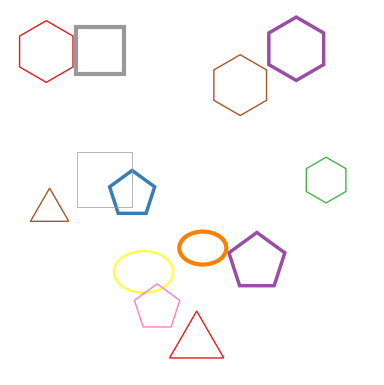[{"shape": "triangle", "thickness": 1, "radius": 0.41, "center": [0.511, 0.111]}, {"shape": "hexagon", "thickness": 1, "radius": 0.4, "center": [0.12, 0.866]}, {"shape": "pentagon", "thickness": 2.5, "radius": 0.31, "center": [0.343, 0.496]}, {"shape": "hexagon", "thickness": 1, "radius": 0.3, "center": [0.847, 0.532]}, {"shape": "hexagon", "thickness": 2.5, "radius": 0.41, "center": [0.769, 0.873]}, {"shape": "pentagon", "thickness": 2.5, "radius": 0.38, "center": [0.667, 0.32]}, {"shape": "oval", "thickness": 3, "radius": 0.31, "center": [0.527, 0.356]}, {"shape": "oval", "thickness": 1.5, "radius": 0.39, "center": [0.373, 0.294]}, {"shape": "hexagon", "thickness": 1, "radius": 0.39, "center": [0.624, 0.779]}, {"shape": "triangle", "thickness": 1, "radius": 0.29, "center": [0.129, 0.454]}, {"shape": "pentagon", "thickness": 1, "radius": 0.31, "center": [0.408, 0.201]}, {"shape": "square", "thickness": 0.5, "radius": 0.36, "center": [0.272, 0.535]}, {"shape": "square", "thickness": 3, "radius": 0.31, "center": [0.26, 0.87]}]